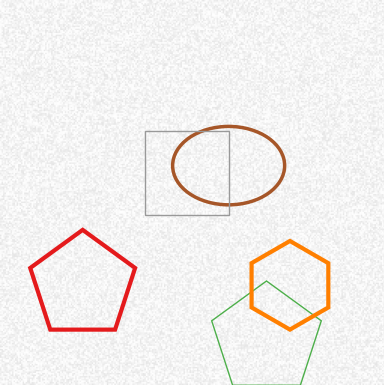[{"shape": "pentagon", "thickness": 3, "radius": 0.72, "center": [0.215, 0.26]}, {"shape": "pentagon", "thickness": 1, "radius": 0.75, "center": [0.692, 0.12]}, {"shape": "hexagon", "thickness": 3, "radius": 0.58, "center": [0.753, 0.259]}, {"shape": "oval", "thickness": 2.5, "radius": 0.73, "center": [0.594, 0.57]}, {"shape": "square", "thickness": 1, "radius": 0.55, "center": [0.486, 0.552]}]